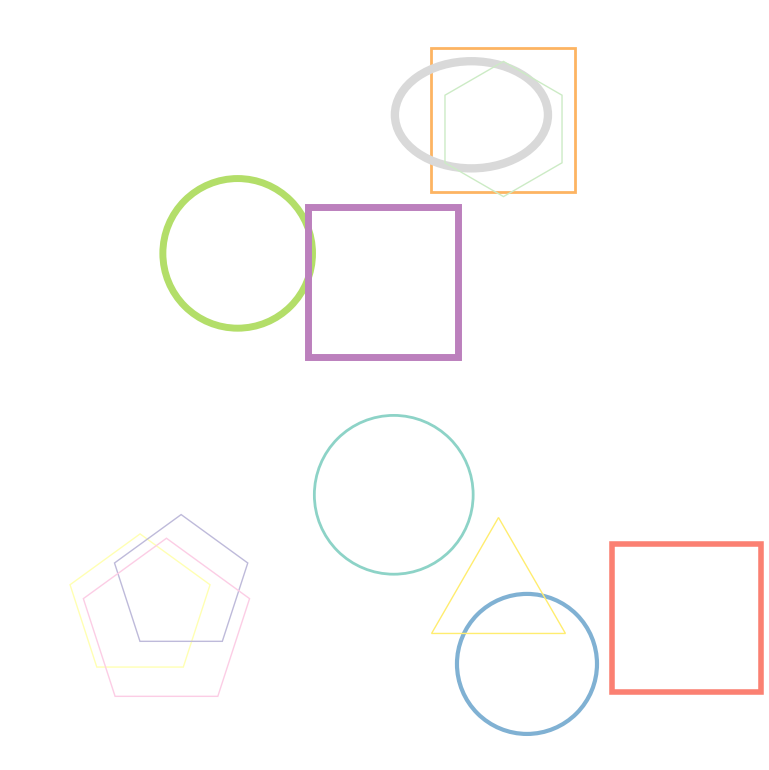[{"shape": "circle", "thickness": 1, "radius": 0.52, "center": [0.511, 0.357]}, {"shape": "pentagon", "thickness": 0.5, "radius": 0.48, "center": [0.182, 0.211]}, {"shape": "pentagon", "thickness": 0.5, "radius": 0.45, "center": [0.235, 0.241]}, {"shape": "square", "thickness": 2, "radius": 0.48, "center": [0.891, 0.198]}, {"shape": "circle", "thickness": 1.5, "radius": 0.45, "center": [0.684, 0.138]}, {"shape": "square", "thickness": 1, "radius": 0.47, "center": [0.654, 0.844]}, {"shape": "circle", "thickness": 2.5, "radius": 0.49, "center": [0.309, 0.671]}, {"shape": "pentagon", "thickness": 0.5, "radius": 0.57, "center": [0.216, 0.187]}, {"shape": "oval", "thickness": 3, "radius": 0.5, "center": [0.612, 0.851]}, {"shape": "square", "thickness": 2.5, "radius": 0.49, "center": [0.497, 0.634]}, {"shape": "hexagon", "thickness": 0.5, "radius": 0.44, "center": [0.654, 0.832]}, {"shape": "triangle", "thickness": 0.5, "radius": 0.5, "center": [0.647, 0.228]}]